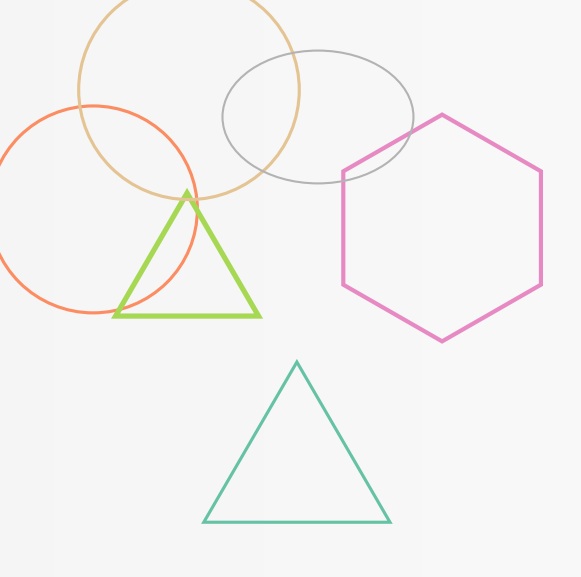[{"shape": "triangle", "thickness": 1.5, "radius": 0.92, "center": [0.511, 0.187]}, {"shape": "circle", "thickness": 1.5, "radius": 0.9, "center": [0.16, 0.637]}, {"shape": "hexagon", "thickness": 2, "radius": 0.98, "center": [0.761, 0.604]}, {"shape": "triangle", "thickness": 2.5, "radius": 0.71, "center": [0.322, 0.523]}, {"shape": "circle", "thickness": 1.5, "radius": 0.95, "center": [0.325, 0.843]}, {"shape": "oval", "thickness": 1, "radius": 0.82, "center": [0.547, 0.797]}]